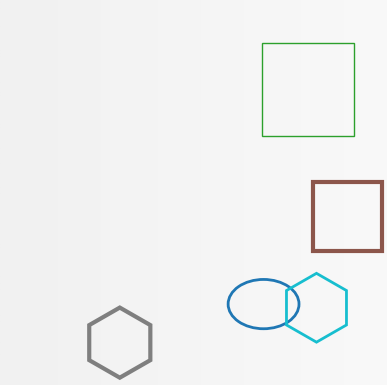[{"shape": "oval", "thickness": 2, "radius": 0.46, "center": [0.68, 0.21]}, {"shape": "square", "thickness": 1, "radius": 0.6, "center": [0.795, 0.767]}, {"shape": "square", "thickness": 3, "radius": 0.44, "center": [0.897, 0.438]}, {"shape": "hexagon", "thickness": 3, "radius": 0.46, "center": [0.309, 0.11]}, {"shape": "hexagon", "thickness": 2, "radius": 0.45, "center": [0.817, 0.201]}]